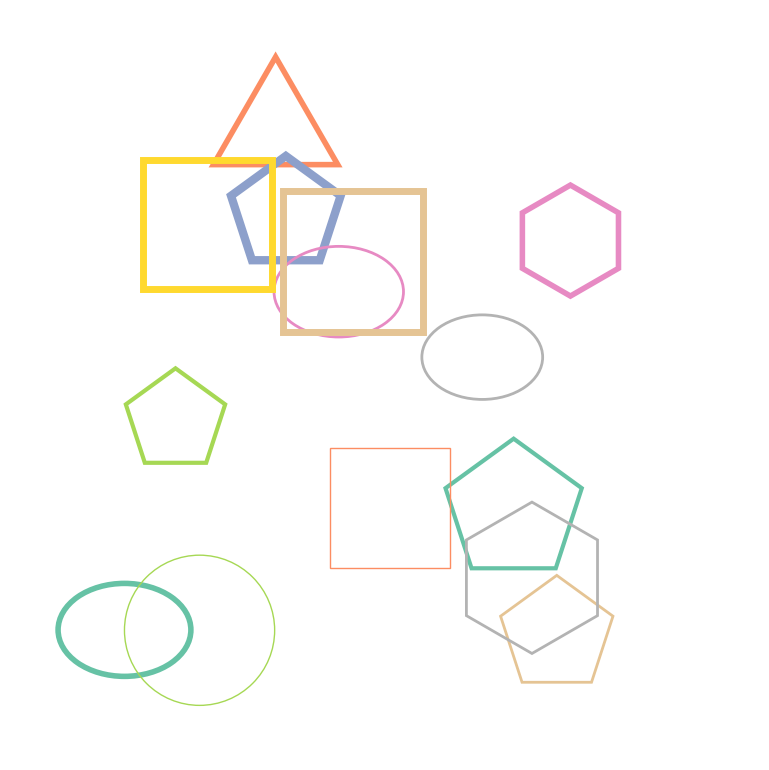[{"shape": "oval", "thickness": 2, "radius": 0.43, "center": [0.162, 0.182]}, {"shape": "pentagon", "thickness": 1.5, "radius": 0.47, "center": [0.667, 0.337]}, {"shape": "triangle", "thickness": 2, "radius": 0.47, "center": [0.358, 0.833]}, {"shape": "square", "thickness": 0.5, "radius": 0.39, "center": [0.506, 0.34]}, {"shape": "pentagon", "thickness": 3, "radius": 0.37, "center": [0.371, 0.723]}, {"shape": "oval", "thickness": 1, "radius": 0.42, "center": [0.44, 0.621]}, {"shape": "hexagon", "thickness": 2, "radius": 0.36, "center": [0.741, 0.688]}, {"shape": "pentagon", "thickness": 1.5, "radius": 0.34, "center": [0.228, 0.454]}, {"shape": "circle", "thickness": 0.5, "radius": 0.49, "center": [0.259, 0.181]}, {"shape": "square", "thickness": 2.5, "radius": 0.42, "center": [0.27, 0.709]}, {"shape": "square", "thickness": 2.5, "radius": 0.46, "center": [0.458, 0.66]}, {"shape": "pentagon", "thickness": 1, "radius": 0.38, "center": [0.723, 0.176]}, {"shape": "hexagon", "thickness": 1, "radius": 0.49, "center": [0.691, 0.25]}, {"shape": "oval", "thickness": 1, "radius": 0.39, "center": [0.626, 0.536]}]